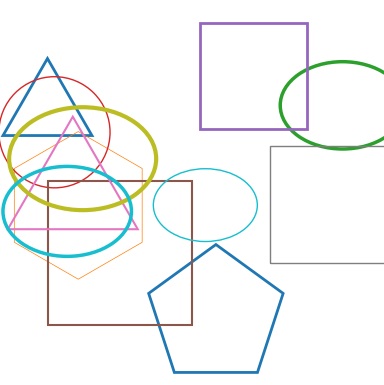[{"shape": "pentagon", "thickness": 2, "radius": 0.92, "center": [0.561, 0.181]}, {"shape": "triangle", "thickness": 2, "radius": 0.67, "center": [0.123, 0.715]}, {"shape": "hexagon", "thickness": 0.5, "radius": 0.96, "center": [0.203, 0.467]}, {"shape": "oval", "thickness": 2.5, "radius": 0.81, "center": [0.89, 0.726]}, {"shape": "circle", "thickness": 1, "radius": 0.72, "center": [0.142, 0.656]}, {"shape": "square", "thickness": 2, "radius": 0.69, "center": [0.657, 0.803]}, {"shape": "square", "thickness": 1.5, "radius": 0.93, "center": [0.311, 0.343]}, {"shape": "triangle", "thickness": 1.5, "radius": 0.97, "center": [0.189, 0.502]}, {"shape": "square", "thickness": 1, "radius": 0.75, "center": [0.851, 0.469]}, {"shape": "oval", "thickness": 3, "radius": 0.95, "center": [0.215, 0.588]}, {"shape": "oval", "thickness": 1, "radius": 0.68, "center": [0.533, 0.467]}, {"shape": "oval", "thickness": 2.5, "radius": 0.83, "center": [0.175, 0.451]}]